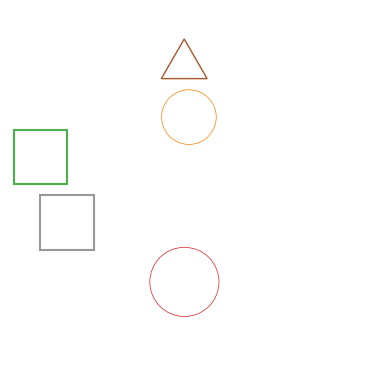[{"shape": "circle", "thickness": 0.5, "radius": 0.45, "center": [0.479, 0.268]}, {"shape": "square", "thickness": 1.5, "radius": 0.35, "center": [0.105, 0.591]}, {"shape": "circle", "thickness": 0.5, "radius": 0.36, "center": [0.491, 0.696]}, {"shape": "triangle", "thickness": 1, "radius": 0.34, "center": [0.479, 0.83]}, {"shape": "square", "thickness": 1.5, "radius": 0.35, "center": [0.173, 0.423]}]